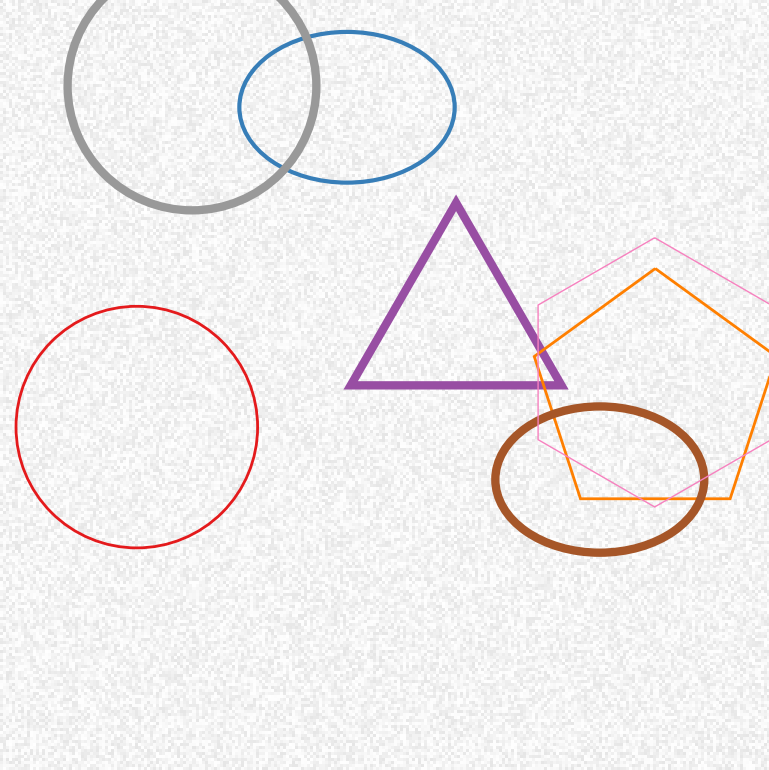[{"shape": "circle", "thickness": 1, "radius": 0.78, "center": [0.178, 0.445]}, {"shape": "oval", "thickness": 1.5, "radius": 0.7, "center": [0.451, 0.861]}, {"shape": "triangle", "thickness": 3, "radius": 0.79, "center": [0.592, 0.579]}, {"shape": "pentagon", "thickness": 1, "radius": 0.83, "center": [0.851, 0.486]}, {"shape": "oval", "thickness": 3, "radius": 0.68, "center": [0.779, 0.377]}, {"shape": "hexagon", "thickness": 0.5, "radius": 0.87, "center": [0.85, 0.516]}, {"shape": "circle", "thickness": 3, "radius": 0.81, "center": [0.249, 0.888]}]